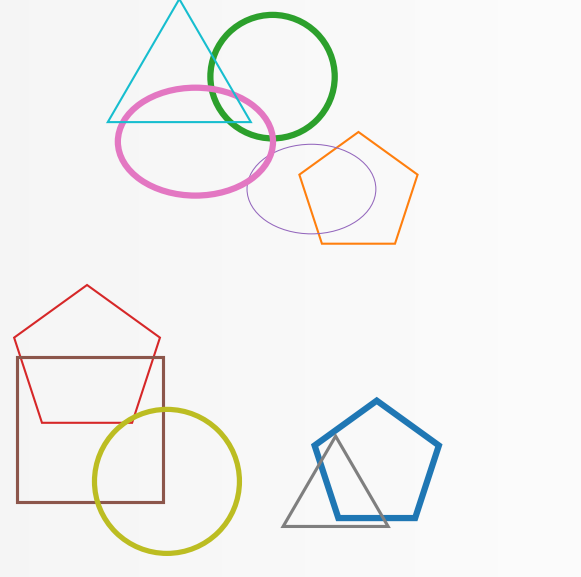[{"shape": "pentagon", "thickness": 3, "radius": 0.56, "center": [0.648, 0.193]}, {"shape": "pentagon", "thickness": 1, "radius": 0.53, "center": [0.617, 0.664]}, {"shape": "circle", "thickness": 3, "radius": 0.53, "center": [0.469, 0.866]}, {"shape": "pentagon", "thickness": 1, "radius": 0.66, "center": [0.15, 0.374]}, {"shape": "oval", "thickness": 0.5, "radius": 0.55, "center": [0.536, 0.672]}, {"shape": "square", "thickness": 1.5, "radius": 0.63, "center": [0.155, 0.255]}, {"shape": "oval", "thickness": 3, "radius": 0.67, "center": [0.336, 0.754]}, {"shape": "triangle", "thickness": 1.5, "radius": 0.52, "center": [0.577, 0.14]}, {"shape": "circle", "thickness": 2.5, "radius": 0.62, "center": [0.287, 0.166]}, {"shape": "triangle", "thickness": 1, "radius": 0.71, "center": [0.308, 0.859]}]